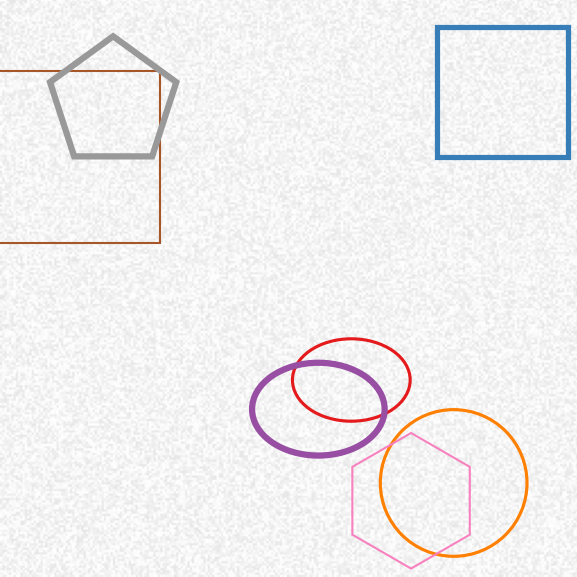[{"shape": "oval", "thickness": 1.5, "radius": 0.51, "center": [0.608, 0.341]}, {"shape": "square", "thickness": 2.5, "radius": 0.57, "center": [0.87, 0.84]}, {"shape": "oval", "thickness": 3, "radius": 0.57, "center": [0.551, 0.291]}, {"shape": "circle", "thickness": 1.5, "radius": 0.64, "center": [0.786, 0.163]}, {"shape": "square", "thickness": 1, "radius": 0.74, "center": [0.128, 0.727]}, {"shape": "hexagon", "thickness": 1, "radius": 0.59, "center": [0.712, 0.132]}, {"shape": "pentagon", "thickness": 3, "radius": 0.57, "center": [0.196, 0.821]}]